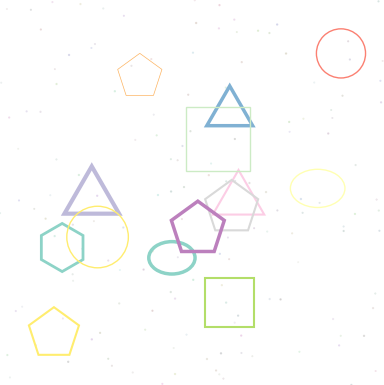[{"shape": "hexagon", "thickness": 2, "radius": 0.31, "center": [0.161, 0.357]}, {"shape": "oval", "thickness": 2.5, "radius": 0.3, "center": [0.447, 0.33]}, {"shape": "oval", "thickness": 1, "radius": 0.35, "center": [0.825, 0.511]}, {"shape": "triangle", "thickness": 3, "radius": 0.41, "center": [0.238, 0.486]}, {"shape": "circle", "thickness": 1, "radius": 0.32, "center": [0.886, 0.861]}, {"shape": "triangle", "thickness": 2.5, "radius": 0.34, "center": [0.597, 0.708]}, {"shape": "pentagon", "thickness": 0.5, "radius": 0.3, "center": [0.363, 0.801]}, {"shape": "square", "thickness": 1.5, "radius": 0.32, "center": [0.596, 0.214]}, {"shape": "triangle", "thickness": 1.5, "radius": 0.39, "center": [0.619, 0.481]}, {"shape": "pentagon", "thickness": 1.5, "radius": 0.36, "center": [0.602, 0.46]}, {"shape": "pentagon", "thickness": 2.5, "radius": 0.36, "center": [0.514, 0.405]}, {"shape": "square", "thickness": 1, "radius": 0.42, "center": [0.566, 0.638]}, {"shape": "pentagon", "thickness": 1.5, "radius": 0.34, "center": [0.14, 0.134]}, {"shape": "circle", "thickness": 1, "radius": 0.4, "center": [0.253, 0.384]}]